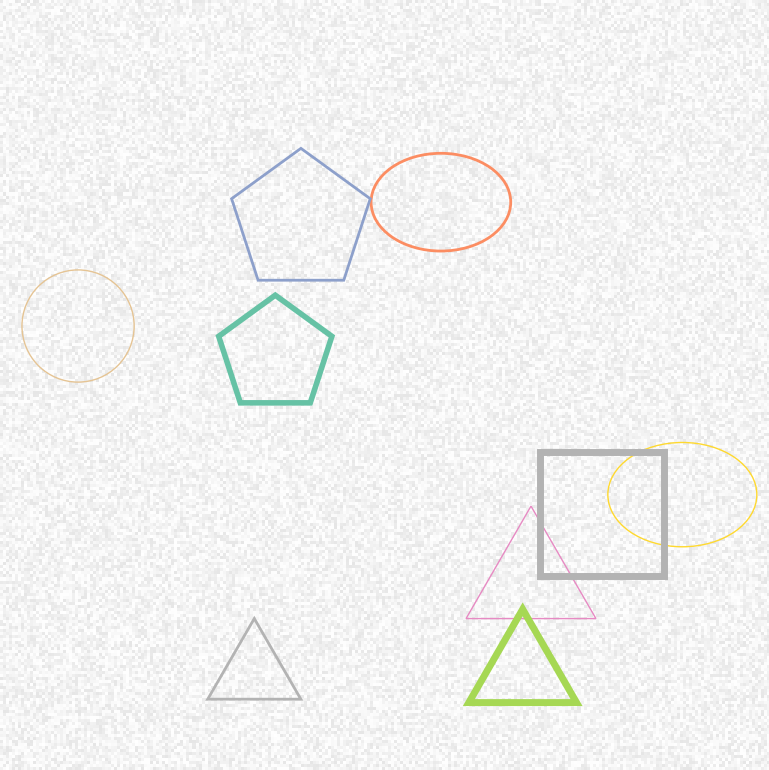[{"shape": "pentagon", "thickness": 2, "radius": 0.39, "center": [0.358, 0.539]}, {"shape": "oval", "thickness": 1, "radius": 0.45, "center": [0.573, 0.737]}, {"shape": "pentagon", "thickness": 1, "radius": 0.47, "center": [0.391, 0.713]}, {"shape": "triangle", "thickness": 0.5, "radius": 0.49, "center": [0.69, 0.245]}, {"shape": "triangle", "thickness": 2.5, "radius": 0.4, "center": [0.679, 0.128]}, {"shape": "oval", "thickness": 0.5, "radius": 0.48, "center": [0.886, 0.358]}, {"shape": "circle", "thickness": 0.5, "radius": 0.36, "center": [0.101, 0.577]}, {"shape": "triangle", "thickness": 1, "radius": 0.35, "center": [0.33, 0.127]}, {"shape": "square", "thickness": 2.5, "radius": 0.4, "center": [0.782, 0.333]}]